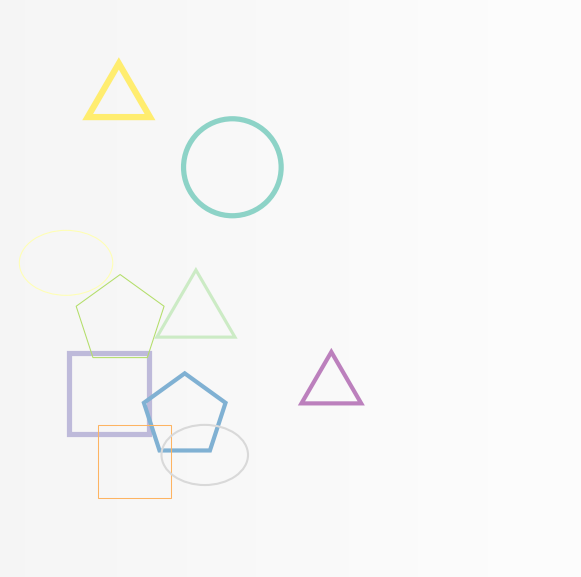[{"shape": "circle", "thickness": 2.5, "radius": 0.42, "center": [0.4, 0.71]}, {"shape": "oval", "thickness": 0.5, "radius": 0.4, "center": [0.114, 0.544]}, {"shape": "square", "thickness": 2.5, "radius": 0.35, "center": [0.187, 0.318]}, {"shape": "pentagon", "thickness": 2, "radius": 0.37, "center": [0.318, 0.279]}, {"shape": "square", "thickness": 0.5, "radius": 0.31, "center": [0.231, 0.2]}, {"shape": "pentagon", "thickness": 0.5, "radius": 0.4, "center": [0.207, 0.444]}, {"shape": "oval", "thickness": 1, "radius": 0.37, "center": [0.352, 0.211]}, {"shape": "triangle", "thickness": 2, "radius": 0.3, "center": [0.57, 0.33]}, {"shape": "triangle", "thickness": 1.5, "radius": 0.39, "center": [0.337, 0.454]}, {"shape": "triangle", "thickness": 3, "radius": 0.31, "center": [0.204, 0.827]}]